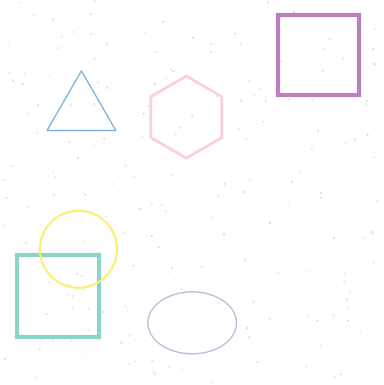[{"shape": "square", "thickness": 3, "radius": 0.53, "center": [0.151, 0.231]}, {"shape": "oval", "thickness": 1, "radius": 0.58, "center": [0.499, 0.161]}, {"shape": "triangle", "thickness": 1, "radius": 0.52, "center": [0.211, 0.713]}, {"shape": "hexagon", "thickness": 2, "radius": 0.53, "center": [0.484, 0.696]}, {"shape": "square", "thickness": 3, "radius": 0.52, "center": [0.828, 0.857]}, {"shape": "circle", "thickness": 1.5, "radius": 0.5, "center": [0.204, 0.353]}]